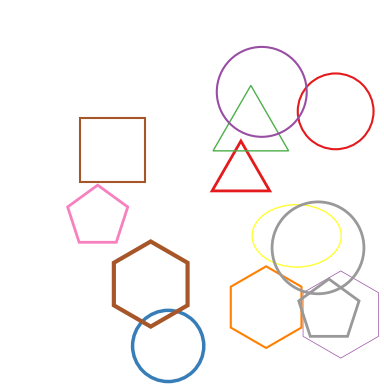[{"shape": "triangle", "thickness": 2, "radius": 0.43, "center": [0.626, 0.547]}, {"shape": "circle", "thickness": 1.5, "radius": 0.49, "center": [0.872, 0.711]}, {"shape": "circle", "thickness": 2.5, "radius": 0.46, "center": [0.437, 0.101]}, {"shape": "triangle", "thickness": 1, "radius": 0.57, "center": [0.652, 0.665]}, {"shape": "circle", "thickness": 1.5, "radius": 0.58, "center": [0.68, 0.761]}, {"shape": "hexagon", "thickness": 0.5, "radius": 0.57, "center": [0.885, 0.183]}, {"shape": "hexagon", "thickness": 1.5, "radius": 0.53, "center": [0.691, 0.202]}, {"shape": "oval", "thickness": 1, "radius": 0.58, "center": [0.771, 0.387]}, {"shape": "hexagon", "thickness": 3, "radius": 0.55, "center": [0.391, 0.262]}, {"shape": "square", "thickness": 1.5, "radius": 0.42, "center": [0.293, 0.611]}, {"shape": "pentagon", "thickness": 2, "radius": 0.41, "center": [0.254, 0.437]}, {"shape": "circle", "thickness": 2, "radius": 0.6, "center": [0.826, 0.356]}, {"shape": "pentagon", "thickness": 2, "radius": 0.41, "center": [0.854, 0.193]}]